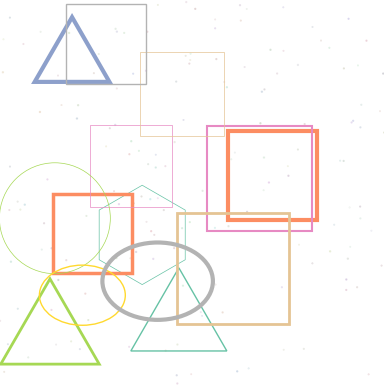[{"shape": "triangle", "thickness": 1, "radius": 0.72, "center": [0.465, 0.16]}, {"shape": "hexagon", "thickness": 0.5, "radius": 0.65, "center": [0.369, 0.39]}, {"shape": "square", "thickness": 3, "radius": 0.58, "center": [0.707, 0.545]}, {"shape": "square", "thickness": 2.5, "radius": 0.51, "center": [0.241, 0.393]}, {"shape": "triangle", "thickness": 3, "radius": 0.56, "center": [0.187, 0.843]}, {"shape": "square", "thickness": 0.5, "radius": 0.53, "center": [0.34, 0.57]}, {"shape": "square", "thickness": 1.5, "radius": 0.68, "center": [0.675, 0.536]}, {"shape": "triangle", "thickness": 2, "radius": 0.74, "center": [0.13, 0.128]}, {"shape": "circle", "thickness": 0.5, "radius": 0.72, "center": [0.143, 0.433]}, {"shape": "oval", "thickness": 1, "radius": 0.56, "center": [0.214, 0.233]}, {"shape": "square", "thickness": 2, "radius": 0.72, "center": [0.605, 0.302]}, {"shape": "square", "thickness": 0.5, "radius": 0.55, "center": [0.473, 0.755]}, {"shape": "oval", "thickness": 3, "radius": 0.72, "center": [0.409, 0.27]}, {"shape": "square", "thickness": 1, "radius": 0.52, "center": [0.276, 0.886]}]